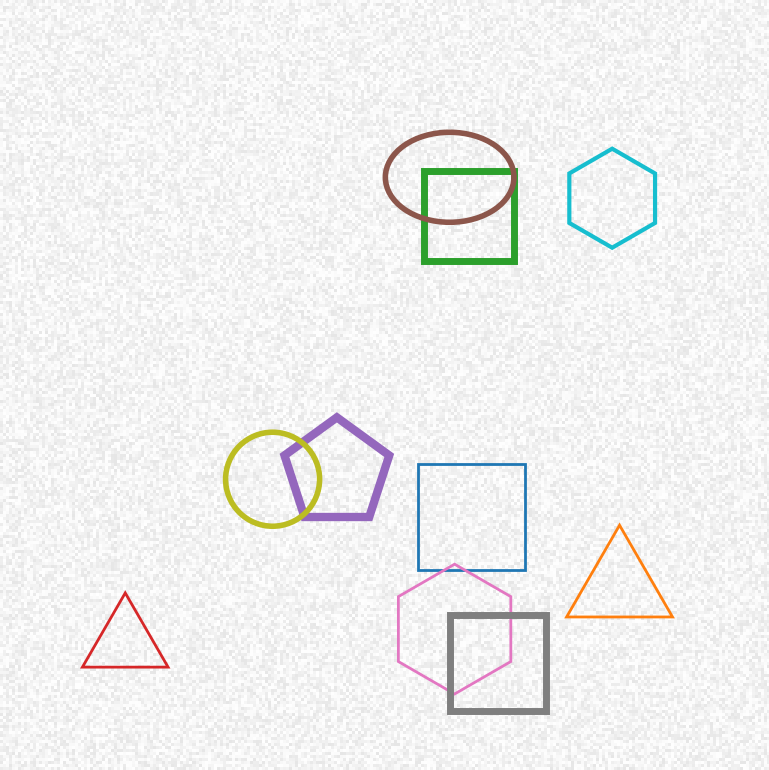[{"shape": "square", "thickness": 1, "radius": 0.35, "center": [0.612, 0.328]}, {"shape": "triangle", "thickness": 1, "radius": 0.4, "center": [0.805, 0.238]}, {"shape": "square", "thickness": 2.5, "radius": 0.29, "center": [0.61, 0.719]}, {"shape": "triangle", "thickness": 1, "radius": 0.32, "center": [0.163, 0.166]}, {"shape": "pentagon", "thickness": 3, "radius": 0.36, "center": [0.437, 0.386]}, {"shape": "oval", "thickness": 2, "radius": 0.42, "center": [0.584, 0.77]}, {"shape": "hexagon", "thickness": 1, "radius": 0.42, "center": [0.59, 0.183]}, {"shape": "square", "thickness": 2.5, "radius": 0.31, "center": [0.646, 0.139]}, {"shape": "circle", "thickness": 2, "radius": 0.31, "center": [0.354, 0.378]}, {"shape": "hexagon", "thickness": 1.5, "radius": 0.32, "center": [0.795, 0.743]}]